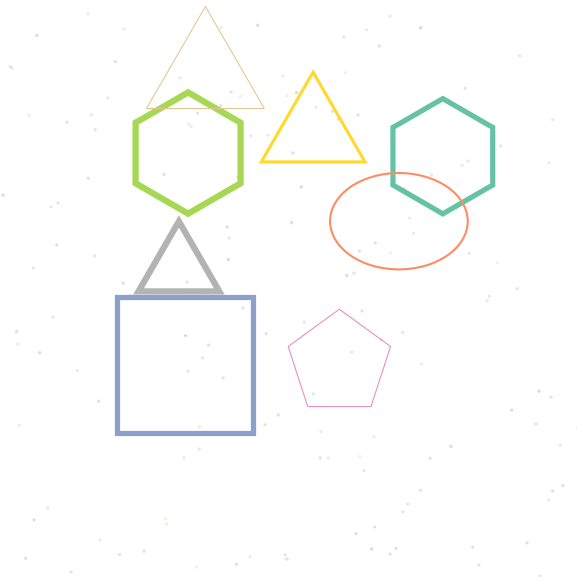[{"shape": "hexagon", "thickness": 2.5, "radius": 0.5, "center": [0.767, 0.729]}, {"shape": "oval", "thickness": 1, "radius": 0.6, "center": [0.691, 0.616]}, {"shape": "square", "thickness": 2.5, "radius": 0.59, "center": [0.32, 0.368]}, {"shape": "pentagon", "thickness": 0.5, "radius": 0.47, "center": [0.588, 0.37]}, {"shape": "hexagon", "thickness": 3, "radius": 0.52, "center": [0.326, 0.734]}, {"shape": "triangle", "thickness": 1.5, "radius": 0.52, "center": [0.542, 0.771]}, {"shape": "triangle", "thickness": 0.5, "radius": 0.59, "center": [0.356, 0.87]}, {"shape": "triangle", "thickness": 3, "radius": 0.4, "center": [0.31, 0.535]}]